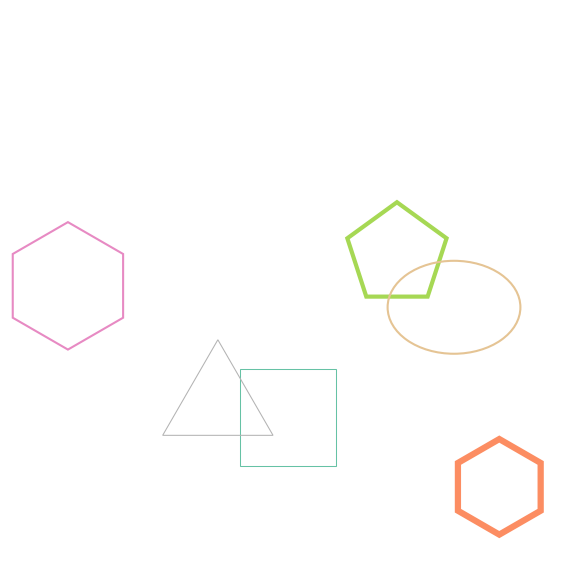[{"shape": "square", "thickness": 0.5, "radius": 0.42, "center": [0.499, 0.276]}, {"shape": "hexagon", "thickness": 3, "radius": 0.41, "center": [0.865, 0.156]}, {"shape": "hexagon", "thickness": 1, "radius": 0.55, "center": [0.118, 0.504]}, {"shape": "pentagon", "thickness": 2, "radius": 0.45, "center": [0.687, 0.559]}, {"shape": "oval", "thickness": 1, "radius": 0.57, "center": [0.786, 0.467]}, {"shape": "triangle", "thickness": 0.5, "radius": 0.55, "center": [0.377, 0.3]}]